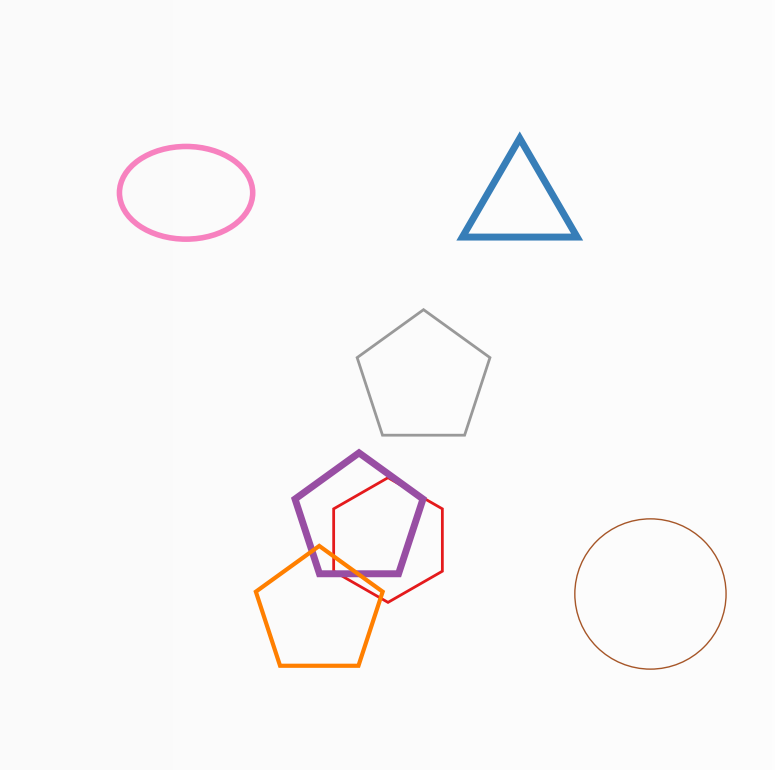[{"shape": "hexagon", "thickness": 1, "radius": 0.4, "center": [0.501, 0.299]}, {"shape": "triangle", "thickness": 2.5, "radius": 0.43, "center": [0.671, 0.735]}, {"shape": "pentagon", "thickness": 2.5, "radius": 0.43, "center": [0.463, 0.325]}, {"shape": "pentagon", "thickness": 1.5, "radius": 0.43, "center": [0.412, 0.205]}, {"shape": "circle", "thickness": 0.5, "radius": 0.49, "center": [0.839, 0.229]}, {"shape": "oval", "thickness": 2, "radius": 0.43, "center": [0.24, 0.75]}, {"shape": "pentagon", "thickness": 1, "radius": 0.45, "center": [0.547, 0.508]}]